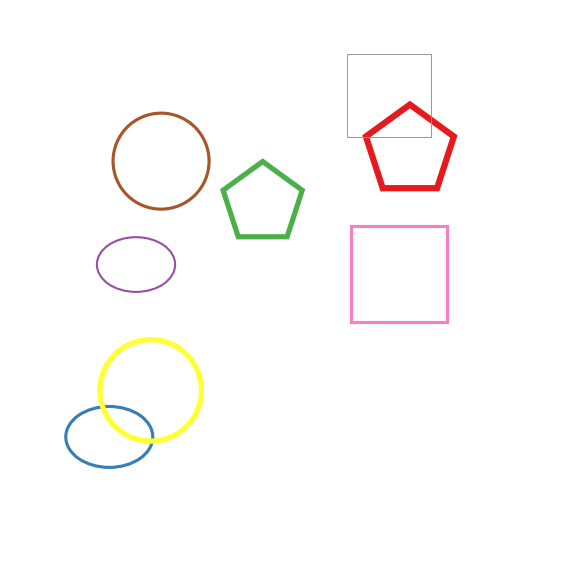[{"shape": "pentagon", "thickness": 3, "radius": 0.4, "center": [0.71, 0.738]}, {"shape": "oval", "thickness": 1.5, "radius": 0.38, "center": [0.189, 0.243]}, {"shape": "pentagon", "thickness": 2.5, "radius": 0.36, "center": [0.455, 0.647]}, {"shape": "oval", "thickness": 1, "radius": 0.34, "center": [0.236, 0.541]}, {"shape": "circle", "thickness": 2.5, "radius": 0.44, "center": [0.261, 0.323]}, {"shape": "circle", "thickness": 1.5, "radius": 0.42, "center": [0.279, 0.72]}, {"shape": "square", "thickness": 1.5, "radius": 0.42, "center": [0.691, 0.525]}, {"shape": "square", "thickness": 0.5, "radius": 0.36, "center": [0.673, 0.834]}]